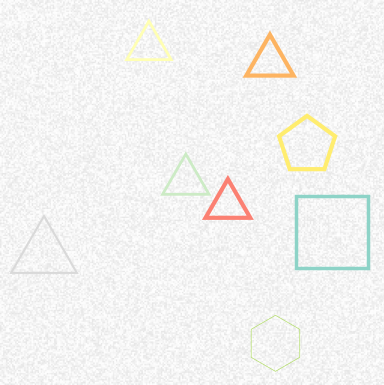[{"shape": "square", "thickness": 2.5, "radius": 0.47, "center": [0.862, 0.397]}, {"shape": "triangle", "thickness": 2, "radius": 0.33, "center": [0.387, 0.878]}, {"shape": "triangle", "thickness": 3, "radius": 0.34, "center": [0.592, 0.468]}, {"shape": "triangle", "thickness": 3, "radius": 0.35, "center": [0.701, 0.839]}, {"shape": "hexagon", "thickness": 0.5, "radius": 0.36, "center": [0.715, 0.108]}, {"shape": "triangle", "thickness": 1.5, "radius": 0.49, "center": [0.114, 0.34]}, {"shape": "triangle", "thickness": 2, "radius": 0.35, "center": [0.483, 0.53]}, {"shape": "pentagon", "thickness": 3, "radius": 0.38, "center": [0.798, 0.623]}]